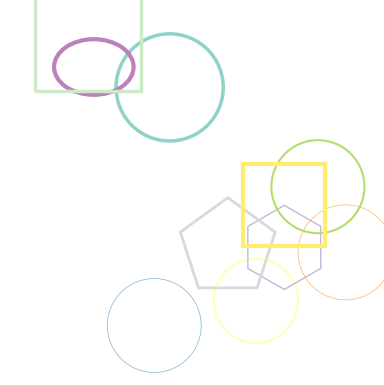[{"shape": "circle", "thickness": 2.5, "radius": 0.7, "center": [0.441, 0.773]}, {"shape": "circle", "thickness": 1.5, "radius": 0.55, "center": [0.665, 0.219]}, {"shape": "hexagon", "thickness": 1, "radius": 0.55, "center": [0.738, 0.357]}, {"shape": "circle", "thickness": 0.5, "radius": 0.61, "center": [0.401, 0.155]}, {"shape": "circle", "thickness": 0.5, "radius": 0.62, "center": [0.898, 0.345]}, {"shape": "circle", "thickness": 1.5, "radius": 0.6, "center": [0.826, 0.515]}, {"shape": "pentagon", "thickness": 2, "radius": 0.65, "center": [0.592, 0.357]}, {"shape": "oval", "thickness": 3, "radius": 0.52, "center": [0.244, 0.826]}, {"shape": "square", "thickness": 2.5, "radius": 0.69, "center": [0.228, 0.9]}, {"shape": "square", "thickness": 3, "radius": 0.53, "center": [0.738, 0.468]}]